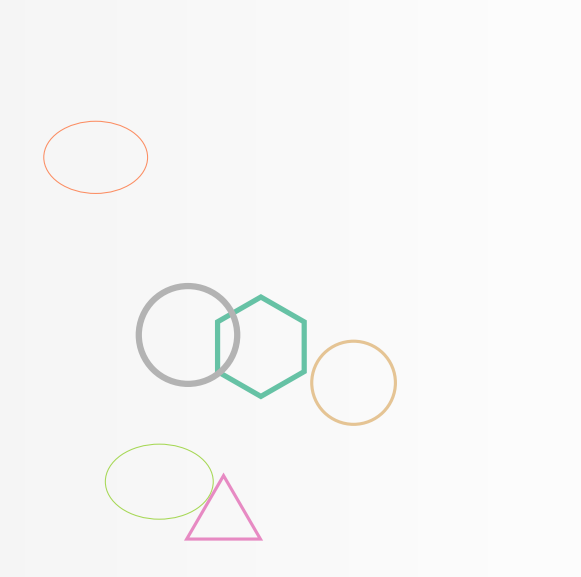[{"shape": "hexagon", "thickness": 2.5, "radius": 0.43, "center": [0.449, 0.399]}, {"shape": "oval", "thickness": 0.5, "radius": 0.45, "center": [0.165, 0.727]}, {"shape": "triangle", "thickness": 1.5, "radius": 0.37, "center": [0.385, 0.102]}, {"shape": "oval", "thickness": 0.5, "radius": 0.46, "center": [0.274, 0.165]}, {"shape": "circle", "thickness": 1.5, "radius": 0.36, "center": [0.608, 0.336]}, {"shape": "circle", "thickness": 3, "radius": 0.42, "center": [0.323, 0.419]}]